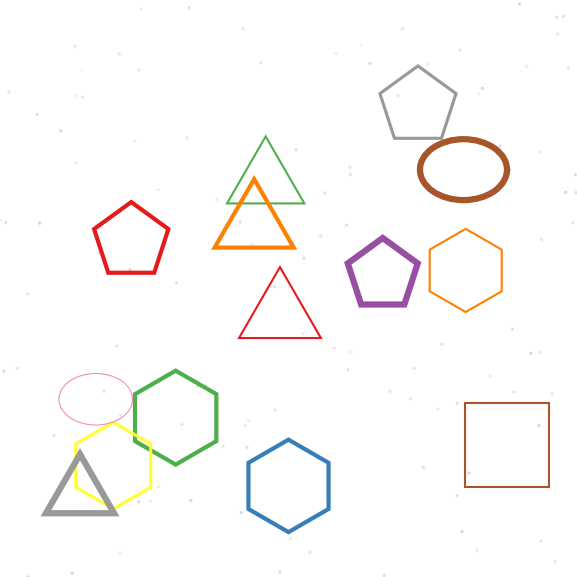[{"shape": "triangle", "thickness": 1, "radius": 0.41, "center": [0.485, 0.455]}, {"shape": "pentagon", "thickness": 2, "radius": 0.34, "center": [0.227, 0.582]}, {"shape": "hexagon", "thickness": 2, "radius": 0.4, "center": [0.5, 0.158]}, {"shape": "triangle", "thickness": 1, "radius": 0.39, "center": [0.46, 0.686]}, {"shape": "hexagon", "thickness": 2, "radius": 0.41, "center": [0.304, 0.276]}, {"shape": "pentagon", "thickness": 3, "radius": 0.32, "center": [0.663, 0.523]}, {"shape": "triangle", "thickness": 2, "radius": 0.4, "center": [0.44, 0.61]}, {"shape": "hexagon", "thickness": 1, "radius": 0.36, "center": [0.806, 0.531]}, {"shape": "hexagon", "thickness": 1.5, "radius": 0.37, "center": [0.196, 0.193]}, {"shape": "oval", "thickness": 3, "radius": 0.38, "center": [0.803, 0.705]}, {"shape": "square", "thickness": 1, "radius": 0.36, "center": [0.878, 0.228]}, {"shape": "oval", "thickness": 0.5, "radius": 0.32, "center": [0.166, 0.308]}, {"shape": "triangle", "thickness": 3, "radius": 0.34, "center": [0.139, 0.144]}, {"shape": "pentagon", "thickness": 1.5, "radius": 0.35, "center": [0.724, 0.816]}]